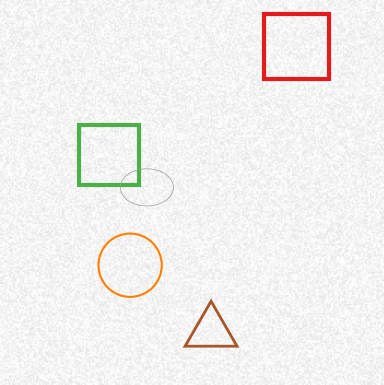[{"shape": "square", "thickness": 3, "radius": 0.42, "center": [0.769, 0.879]}, {"shape": "square", "thickness": 3, "radius": 0.39, "center": [0.283, 0.597]}, {"shape": "circle", "thickness": 1.5, "radius": 0.41, "center": [0.338, 0.311]}, {"shape": "triangle", "thickness": 2, "radius": 0.39, "center": [0.548, 0.14]}, {"shape": "oval", "thickness": 0.5, "radius": 0.34, "center": [0.381, 0.513]}]